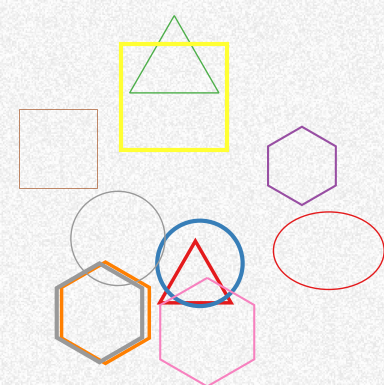[{"shape": "triangle", "thickness": 2.5, "radius": 0.53, "center": [0.507, 0.267]}, {"shape": "oval", "thickness": 1, "radius": 0.72, "center": [0.854, 0.349]}, {"shape": "circle", "thickness": 3, "radius": 0.55, "center": [0.519, 0.316]}, {"shape": "triangle", "thickness": 1, "radius": 0.67, "center": [0.453, 0.826]}, {"shape": "hexagon", "thickness": 1.5, "radius": 0.51, "center": [0.784, 0.569]}, {"shape": "hexagon", "thickness": 2.5, "radius": 0.66, "center": [0.274, 0.188]}, {"shape": "square", "thickness": 3, "radius": 0.69, "center": [0.451, 0.747]}, {"shape": "square", "thickness": 0.5, "radius": 0.51, "center": [0.15, 0.615]}, {"shape": "hexagon", "thickness": 1.5, "radius": 0.7, "center": [0.538, 0.137]}, {"shape": "hexagon", "thickness": 3, "radius": 0.64, "center": [0.258, 0.188]}, {"shape": "circle", "thickness": 1, "radius": 0.61, "center": [0.306, 0.381]}]